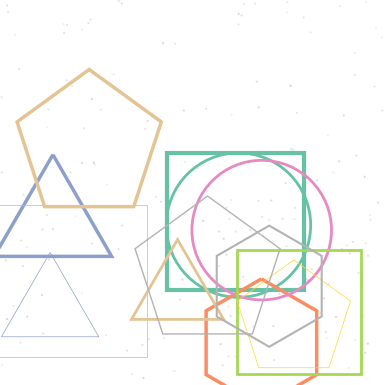[{"shape": "circle", "thickness": 2, "radius": 0.94, "center": [0.619, 0.415]}, {"shape": "square", "thickness": 3, "radius": 0.89, "center": [0.611, 0.424]}, {"shape": "hexagon", "thickness": 2.5, "radius": 0.83, "center": [0.679, 0.11]}, {"shape": "triangle", "thickness": 0.5, "radius": 0.73, "center": [0.13, 0.198]}, {"shape": "triangle", "thickness": 2.5, "radius": 0.88, "center": [0.137, 0.422]}, {"shape": "circle", "thickness": 2, "radius": 0.91, "center": [0.68, 0.402]}, {"shape": "square", "thickness": 0.5, "radius": 0.99, "center": [0.184, 0.27]}, {"shape": "square", "thickness": 2, "radius": 0.8, "center": [0.777, 0.19]}, {"shape": "pentagon", "thickness": 0.5, "radius": 0.77, "center": [0.763, 0.17]}, {"shape": "pentagon", "thickness": 2.5, "radius": 0.98, "center": [0.232, 0.623]}, {"shape": "triangle", "thickness": 2, "radius": 0.69, "center": [0.461, 0.24]}, {"shape": "hexagon", "thickness": 1.5, "radius": 0.79, "center": [0.699, 0.257]}, {"shape": "pentagon", "thickness": 1, "radius": 0.99, "center": [0.539, 0.293]}]